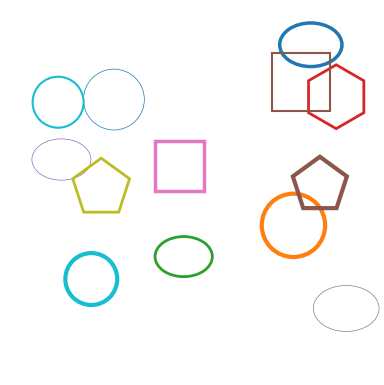[{"shape": "oval", "thickness": 2.5, "radius": 0.4, "center": [0.807, 0.884]}, {"shape": "circle", "thickness": 0.5, "radius": 0.4, "center": [0.296, 0.741]}, {"shape": "circle", "thickness": 3, "radius": 0.41, "center": [0.762, 0.415]}, {"shape": "oval", "thickness": 2, "radius": 0.37, "center": [0.477, 0.333]}, {"shape": "hexagon", "thickness": 2, "radius": 0.41, "center": [0.873, 0.749]}, {"shape": "oval", "thickness": 0.5, "radius": 0.38, "center": [0.159, 0.586]}, {"shape": "pentagon", "thickness": 3, "radius": 0.37, "center": [0.831, 0.519]}, {"shape": "square", "thickness": 1.5, "radius": 0.38, "center": [0.782, 0.787]}, {"shape": "square", "thickness": 2.5, "radius": 0.32, "center": [0.465, 0.569]}, {"shape": "oval", "thickness": 0.5, "radius": 0.43, "center": [0.899, 0.199]}, {"shape": "pentagon", "thickness": 2, "radius": 0.39, "center": [0.263, 0.512]}, {"shape": "circle", "thickness": 3, "radius": 0.34, "center": [0.237, 0.275]}, {"shape": "circle", "thickness": 1.5, "radius": 0.33, "center": [0.151, 0.734]}]